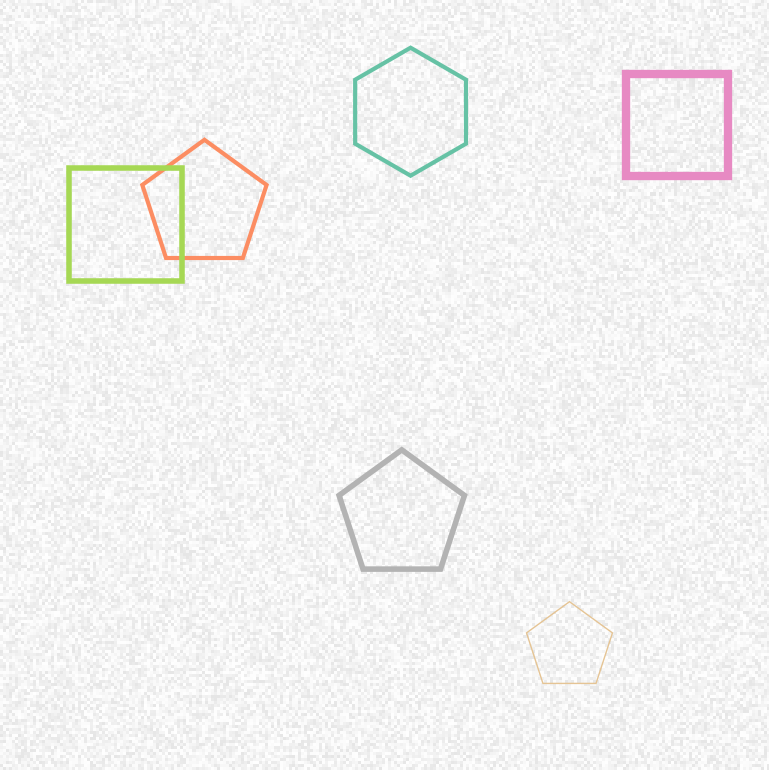[{"shape": "hexagon", "thickness": 1.5, "radius": 0.42, "center": [0.533, 0.855]}, {"shape": "pentagon", "thickness": 1.5, "radius": 0.42, "center": [0.266, 0.734]}, {"shape": "square", "thickness": 3, "radius": 0.33, "center": [0.88, 0.837]}, {"shape": "square", "thickness": 2, "radius": 0.37, "center": [0.163, 0.708]}, {"shape": "pentagon", "thickness": 0.5, "radius": 0.29, "center": [0.74, 0.16]}, {"shape": "pentagon", "thickness": 2, "radius": 0.43, "center": [0.522, 0.33]}]